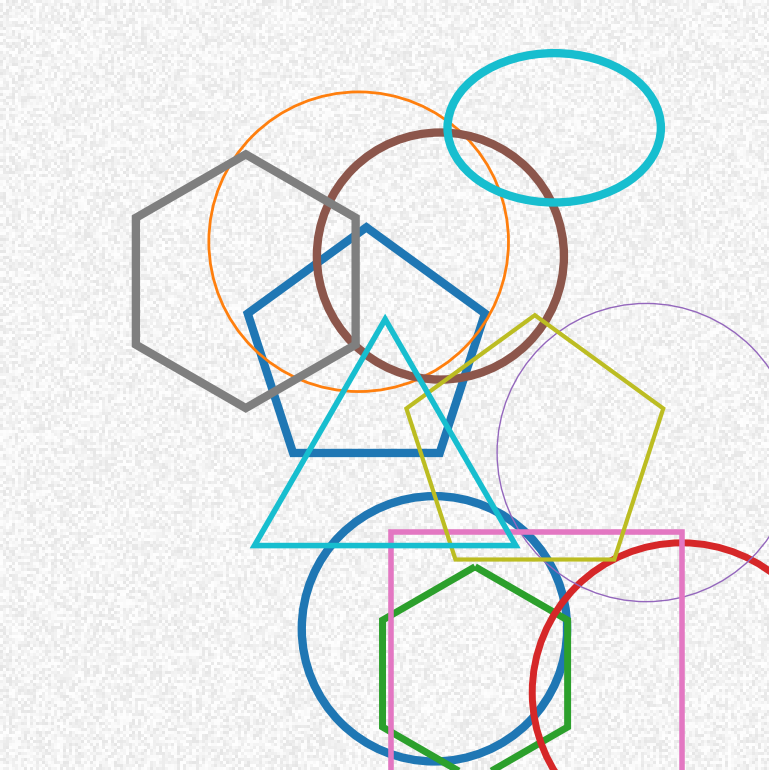[{"shape": "pentagon", "thickness": 3, "radius": 0.81, "center": [0.476, 0.543]}, {"shape": "circle", "thickness": 3, "radius": 0.86, "center": [0.564, 0.183]}, {"shape": "circle", "thickness": 1, "radius": 0.97, "center": [0.466, 0.686]}, {"shape": "hexagon", "thickness": 2.5, "radius": 0.69, "center": [0.617, 0.125]}, {"shape": "circle", "thickness": 2.5, "radius": 0.97, "center": [0.886, 0.101]}, {"shape": "circle", "thickness": 0.5, "radius": 0.97, "center": [0.839, 0.412]}, {"shape": "circle", "thickness": 3, "radius": 0.8, "center": [0.572, 0.667]}, {"shape": "square", "thickness": 2, "radius": 0.94, "center": [0.697, 0.121]}, {"shape": "hexagon", "thickness": 3, "radius": 0.82, "center": [0.319, 0.635]}, {"shape": "pentagon", "thickness": 1.5, "radius": 0.88, "center": [0.695, 0.415]}, {"shape": "oval", "thickness": 3, "radius": 0.69, "center": [0.72, 0.834]}, {"shape": "triangle", "thickness": 2, "radius": 0.98, "center": [0.5, 0.389]}]